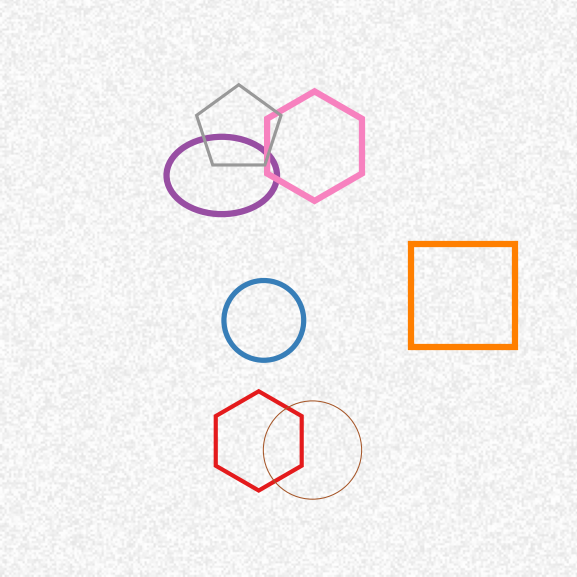[{"shape": "hexagon", "thickness": 2, "radius": 0.43, "center": [0.448, 0.236]}, {"shape": "circle", "thickness": 2.5, "radius": 0.35, "center": [0.457, 0.444]}, {"shape": "oval", "thickness": 3, "radius": 0.48, "center": [0.384, 0.695]}, {"shape": "square", "thickness": 3, "radius": 0.45, "center": [0.801, 0.487]}, {"shape": "circle", "thickness": 0.5, "radius": 0.43, "center": [0.541, 0.22]}, {"shape": "hexagon", "thickness": 3, "radius": 0.47, "center": [0.545, 0.746]}, {"shape": "pentagon", "thickness": 1.5, "radius": 0.38, "center": [0.414, 0.776]}]